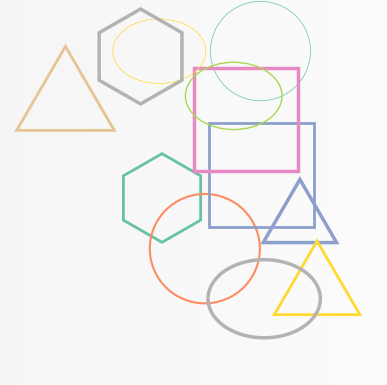[{"shape": "hexagon", "thickness": 2, "radius": 0.58, "center": [0.418, 0.486]}, {"shape": "circle", "thickness": 0.5, "radius": 0.65, "center": [0.672, 0.867]}, {"shape": "circle", "thickness": 1.5, "radius": 0.71, "center": [0.529, 0.354]}, {"shape": "square", "thickness": 2, "radius": 0.68, "center": [0.675, 0.545]}, {"shape": "triangle", "thickness": 2.5, "radius": 0.55, "center": [0.774, 0.425]}, {"shape": "square", "thickness": 2.5, "radius": 0.67, "center": [0.635, 0.69]}, {"shape": "oval", "thickness": 1, "radius": 0.62, "center": [0.603, 0.751]}, {"shape": "triangle", "thickness": 2, "radius": 0.64, "center": [0.818, 0.246]}, {"shape": "oval", "thickness": 0.5, "radius": 0.6, "center": [0.411, 0.867]}, {"shape": "triangle", "thickness": 2, "radius": 0.73, "center": [0.169, 0.734]}, {"shape": "hexagon", "thickness": 2.5, "radius": 0.62, "center": [0.363, 0.853]}, {"shape": "oval", "thickness": 2.5, "radius": 0.72, "center": [0.682, 0.224]}]